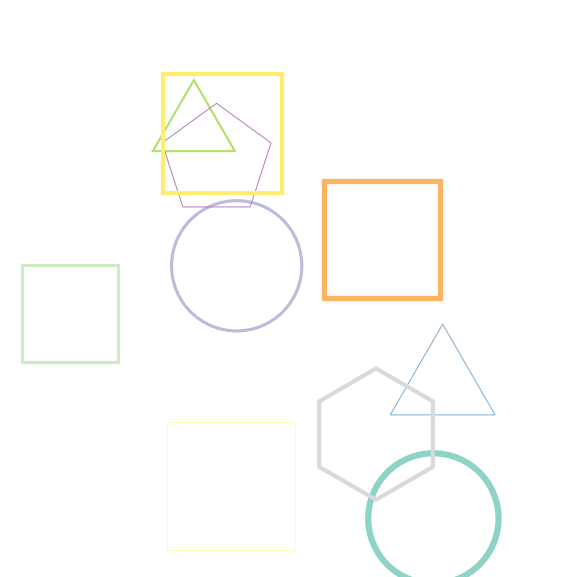[{"shape": "circle", "thickness": 3, "radius": 0.56, "center": [0.75, 0.101]}, {"shape": "square", "thickness": 0.5, "radius": 0.55, "center": [0.4, 0.158]}, {"shape": "circle", "thickness": 1.5, "radius": 0.56, "center": [0.41, 0.539]}, {"shape": "triangle", "thickness": 0.5, "radius": 0.52, "center": [0.767, 0.333]}, {"shape": "square", "thickness": 2.5, "radius": 0.51, "center": [0.661, 0.584]}, {"shape": "triangle", "thickness": 1, "radius": 0.41, "center": [0.336, 0.778]}, {"shape": "hexagon", "thickness": 2, "radius": 0.57, "center": [0.651, 0.247]}, {"shape": "pentagon", "thickness": 0.5, "radius": 0.5, "center": [0.375, 0.721]}, {"shape": "square", "thickness": 1.5, "radius": 0.42, "center": [0.121, 0.456]}, {"shape": "square", "thickness": 2, "radius": 0.51, "center": [0.385, 0.768]}]